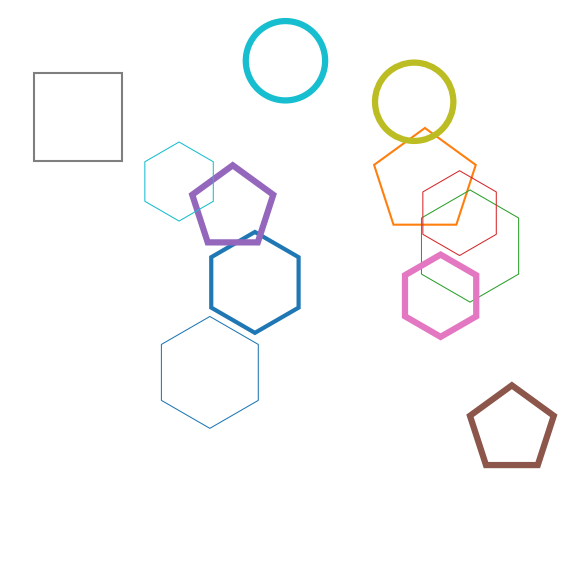[{"shape": "hexagon", "thickness": 2, "radius": 0.44, "center": [0.441, 0.51]}, {"shape": "hexagon", "thickness": 0.5, "radius": 0.48, "center": [0.363, 0.354]}, {"shape": "pentagon", "thickness": 1, "radius": 0.46, "center": [0.736, 0.685]}, {"shape": "hexagon", "thickness": 0.5, "radius": 0.49, "center": [0.814, 0.573]}, {"shape": "hexagon", "thickness": 0.5, "radius": 0.37, "center": [0.796, 0.63]}, {"shape": "pentagon", "thickness": 3, "radius": 0.37, "center": [0.403, 0.639]}, {"shape": "pentagon", "thickness": 3, "radius": 0.38, "center": [0.886, 0.256]}, {"shape": "hexagon", "thickness": 3, "radius": 0.36, "center": [0.763, 0.487]}, {"shape": "square", "thickness": 1, "radius": 0.38, "center": [0.135, 0.796]}, {"shape": "circle", "thickness": 3, "radius": 0.34, "center": [0.717, 0.823]}, {"shape": "hexagon", "thickness": 0.5, "radius": 0.34, "center": [0.31, 0.685]}, {"shape": "circle", "thickness": 3, "radius": 0.34, "center": [0.494, 0.894]}]